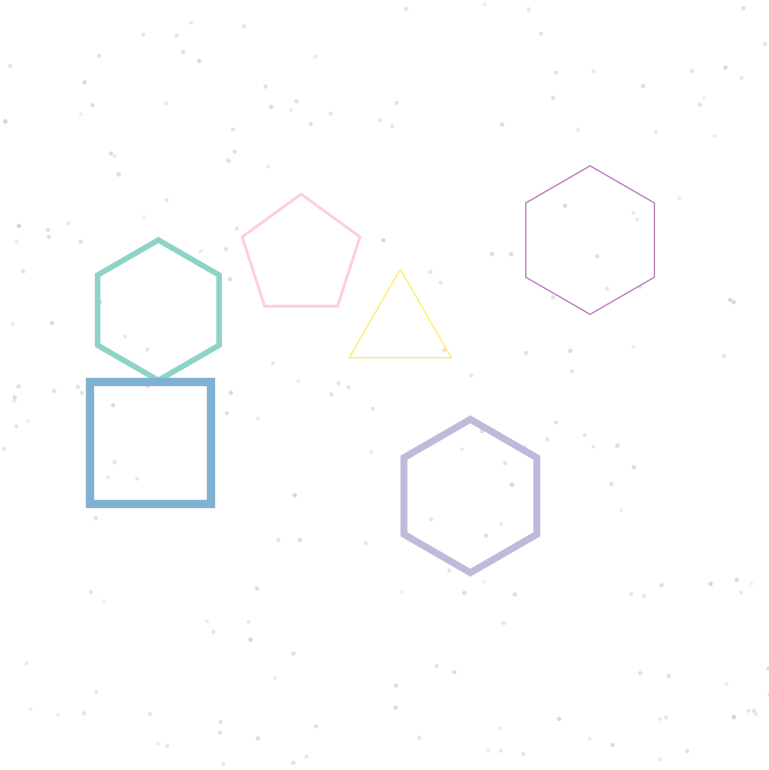[{"shape": "hexagon", "thickness": 2, "radius": 0.46, "center": [0.206, 0.597]}, {"shape": "hexagon", "thickness": 2.5, "radius": 0.5, "center": [0.611, 0.356]}, {"shape": "square", "thickness": 3, "radius": 0.39, "center": [0.196, 0.425]}, {"shape": "pentagon", "thickness": 1, "radius": 0.4, "center": [0.391, 0.667]}, {"shape": "hexagon", "thickness": 0.5, "radius": 0.48, "center": [0.766, 0.688]}, {"shape": "triangle", "thickness": 0.5, "radius": 0.38, "center": [0.52, 0.574]}]